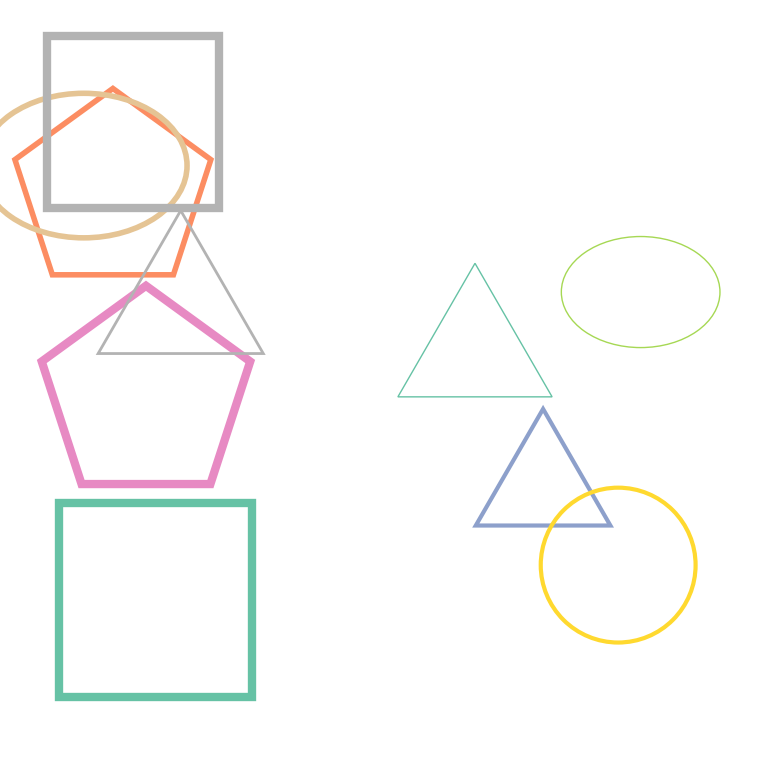[{"shape": "triangle", "thickness": 0.5, "radius": 0.58, "center": [0.617, 0.542]}, {"shape": "square", "thickness": 3, "radius": 0.63, "center": [0.202, 0.221]}, {"shape": "pentagon", "thickness": 2, "radius": 0.67, "center": [0.147, 0.751]}, {"shape": "triangle", "thickness": 1.5, "radius": 0.5, "center": [0.705, 0.368]}, {"shape": "pentagon", "thickness": 3, "radius": 0.71, "center": [0.19, 0.487]}, {"shape": "oval", "thickness": 0.5, "radius": 0.52, "center": [0.832, 0.621]}, {"shape": "circle", "thickness": 1.5, "radius": 0.5, "center": [0.803, 0.266]}, {"shape": "oval", "thickness": 2, "radius": 0.67, "center": [0.109, 0.785]}, {"shape": "square", "thickness": 3, "radius": 0.56, "center": [0.173, 0.842]}, {"shape": "triangle", "thickness": 1, "radius": 0.62, "center": [0.235, 0.603]}]